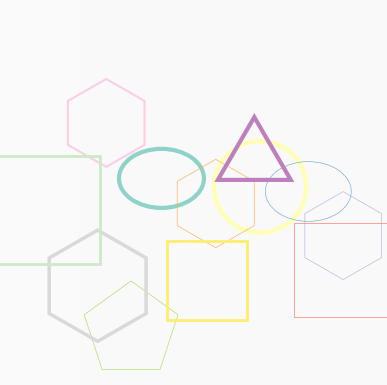[{"shape": "oval", "thickness": 3, "radius": 0.55, "center": [0.417, 0.537]}, {"shape": "circle", "thickness": 3, "radius": 0.59, "center": [0.671, 0.515]}, {"shape": "hexagon", "thickness": 0.5, "radius": 0.57, "center": [0.886, 0.388]}, {"shape": "square", "thickness": 0.5, "radius": 0.61, "center": [0.881, 0.299]}, {"shape": "oval", "thickness": 0.5, "radius": 0.55, "center": [0.796, 0.503]}, {"shape": "hexagon", "thickness": 0.5, "radius": 0.57, "center": [0.557, 0.471]}, {"shape": "pentagon", "thickness": 0.5, "radius": 0.64, "center": [0.338, 0.143]}, {"shape": "hexagon", "thickness": 1.5, "radius": 0.57, "center": [0.274, 0.681]}, {"shape": "hexagon", "thickness": 2.5, "radius": 0.72, "center": [0.252, 0.258]}, {"shape": "triangle", "thickness": 3, "radius": 0.54, "center": [0.656, 0.587]}, {"shape": "square", "thickness": 2, "radius": 0.7, "center": [0.118, 0.455]}, {"shape": "square", "thickness": 2, "radius": 0.51, "center": [0.535, 0.271]}]